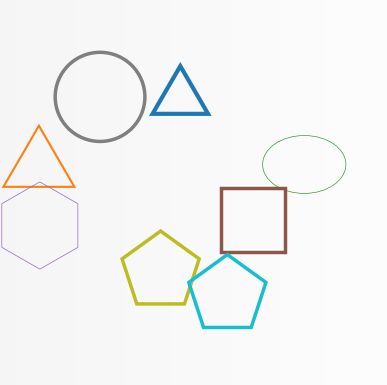[{"shape": "triangle", "thickness": 3, "radius": 0.41, "center": [0.465, 0.746]}, {"shape": "triangle", "thickness": 1.5, "radius": 0.53, "center": [0.1, 0.568]}, {"shape": "oval", "thickness": 0.5, "radius": 0.54, "center": [0.785, 0.573]}, {"shape": "hexagon", "thickness": 0.5, "radius": 0.57, "center": [0.103, 0.414]}, {"shape": "square", "thickness": 2.5, "radius": 0.41, "center": [0.654, 0.428]}, {"shape": "circle", "thickness": 2.5, "radius": 0.58, "center": [0.258, 0.748]}, {"shape": "pentagon", "thickness": 2.5, "radius": 0.52, "center": [0.415, 0.295]}, {"shape": "pentagon", "thickness": 2.5, "radius": 0.52, "center": [0.587, 0.234]}]